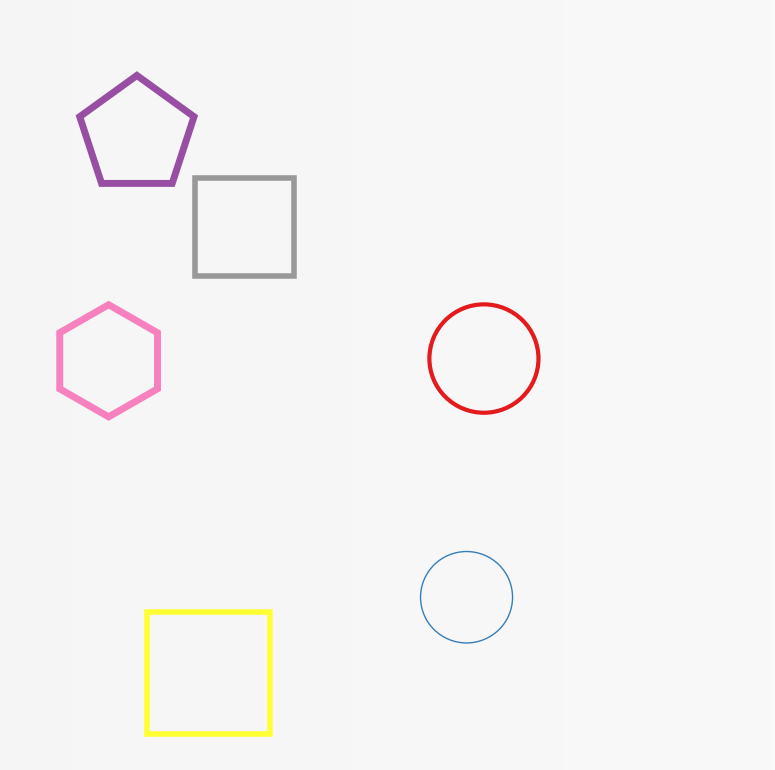[{"shape": "circle", "thickness": 1.5, "radius": 0.35, "center": [0.624, 0.534]}, {"shape": "circle", "thickness": 0.5, "radius": 0.3, "center": [0.602, 0.224]}, {"shape": "pentagon", "thickness": 2.5, "radius": 0.39, "center": [0.177, 0.825]}, {"shape": "square", "thickness": 2, "radius": 0.39, "center": [0.269, 0.126]}, {"shape": "hexagon", "thickness": 2.5, "radius": 0.36, "center": [0.14, 0.531]}, {"shape": "square", "thickness": 2, "radius": 0.32, "center": [0.315, 0.705]}]